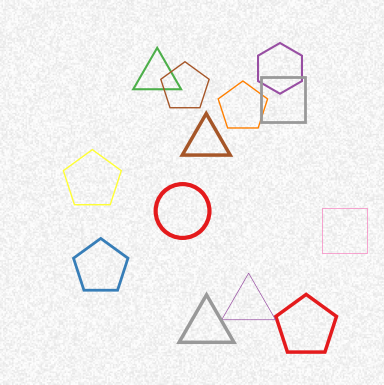[{"shape": "pentagon", "thickness": 2.5, "radius": 0.41, "center": [0.795, 0.152]}, {"shape": "circle", "thickness": 3, "radius": 0.35, "center": [0.474, 0.452]}, {"shape": "pentagon", "thickness": 2, "radius": 0.37, "center": [0.262, 0.306]}, {"shape": "triangle", "thickness": 1.5, "radius": 0.36, "center": [0.408, 0.804]}, {"shape": "triangle", "thickness": 0.5, "radius": 0.4, "center": [0.646, 0.21]}, {"shape": "hexagon", "thickness": 1.5, "radius": 0.33, "center": [0.727, 0.822]}, {"shape": "pentagon", "thickness": 1, "radius": 0.34, "center": [0.631, 0.722]}, {"shape": "pentagon", "thickness": 1, "radius": 0.4, "center": [0.24, 0.532]}, {"shape": "pentagon", "thickness": 1, "radius": 0.33, "center": [0.48, 0.774]}, {"shape": "triangle", "thickness": 2.5, "radius": 0.36, "center": [0.536, 0.633]}, {"shape": "square", "thickness": 0.5, "radius": 0.29, "center": [0.894, 0.401]}, {"shape": "square", "thickness": 2, "radius": 0.29, "center": [0.736, 0.742]}, {"shape": "triangle", "thickness": 2.5, "radius": 0.41, "center": [0.536, 0.152]}]